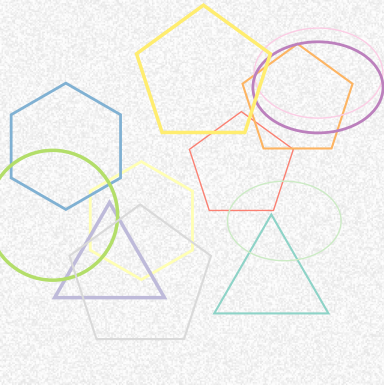[{"shape": "triangle", "thickness": 1.5, "radius": 0.86, "center": [0.705, 0.272]}, {"shape": "hexagon", "thickness": 2, "radius": 0.77, "center": [0.367, 0.427]}, {"shape": "triangle", "thickness": 2.5, "radius": 0.82, "center": [0.284, 0.309]}, {"shape": "pentagon", "thickness": 1, "radius": 0.71, "center": [0.627, 0.568]}, {"shape": "hexagon", "thickness": 2, "radius": 0.82, "center": [0.171, 0.62]}, {"shape": "pentagon", "thickness": 1.5, "radius": 0.75, "center": [0.773, 0.736]}, {"shape": "circle", "thickness": 2.5, "radius": 0.84, "center": [0.137, 0.441]}, {"shape": "oval", "thickness": 1, "radius": 0.84, "center": [0.827, 0.81]}, {"shape": "pentagon", "thickness": 1.5, "radius": 0.97, "center": [0.364, 0.276]}, {"shape": "oval", "thickness": 2, "radius": 0.85, "center": [0.826, 0.773]}, {"shape": "oval", "thickness": 1, "radius": 0.74, "center": [0.738, 0.426]}, {"shape": "pentagon", "thickness": 2.5, "radius": 0.91, "center": [0.528, 0.804]}]